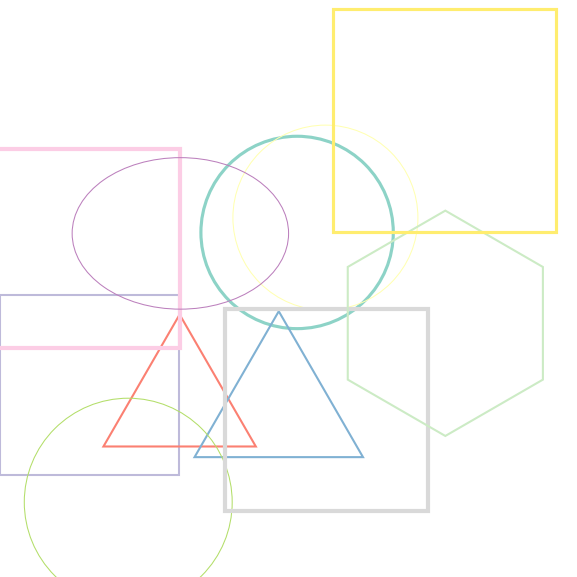[{"shape": "circle", "thickness": 1.5, "radius": 0.83, "center": [0.514, 0.597]}, {"shape": "circle", "thickness": 0.5, "radius": 0.8, "center": [0.563, 0.622]}, {"shape": "square", "thickness": 1, "radius": 0.78, "center": [0.155, 0.332]}, {"shape": "triangle", "thickness": 1, "radius": 0.76, "center": [0.311, 0.302]}, {"shape": "triangle", "thickness": 1, "radius": 0.84, "center": [0.483, 0.292]}, {"shape": "circle", "thickness": 0.5, "radius": 0.9, "center": [0.222, 0.13]}, {"shape": "square", "thickness": 2, "radius": 0.86, "center": [0.14, 0.569]}, {"shape": "square", "thickness": 2, "radius": 0.88, "center": [0.565, 0.289]}, {"shape": "oval", "thickness": 0.5, "radius": 0.94, "center": [0.312, 0.595]}, {"shape": "hexagon", "thickness": 1, "radius": 0.98, "center": [0.771, 0.439]}, {"shape": "square", "thickness": 1.5, "radius": 0.97, "center": [0.77, 0.791]}]